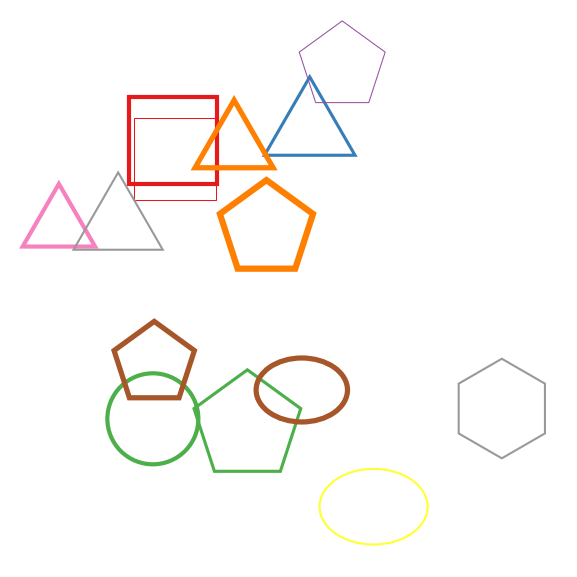[{"shape": "square", "thickness": 2, "radius": 0.38, "center": [0.299, 0.756]}, {"shape": "square", "thickness": 0.5, "radius": 0.35, "center": [0.303, 0.724]}, {"shape": "triangle", "thickness": 1.5, "radius": 0.45, "center": [0.536, 0.776]}, {"shape": "circle", "thickness": 2, "radius": 0.39, "center": [0.265, 0.274]}, {"shape": "pentagon", "thickness": 1.5, "radius": 0.49, "center": [0.428, 0.262]}, {"shape": "pentagon", "thickness": 0.5, "radius": 0.39, "center": [0.593, 0.885]}, {"shape": "pentagon", "thickness": 3, "radius": 0.42, "center": [0.461, 0.603]}, {"shape": "triangle", "thickness": 2.5, "radius": 0.39, "center": [0.405, 0.748]}, {"shape": "oval", "thickness": 1, "radius": 0.47, "center": [0.647, 0.122]}, {"shape": "pentagon", "thickness": 2.5, "radius": 0.37, "center": [0.267, 0.369]}, {"shape": "oval", "thickness": 2.5, "radius": 0.4, "center": [0.523, 0.324]}, {"shape": "triangle", "thickness": 2, "radius": 0.36, "center": [0.102, 0.608]}, {"shape": "hexagon", "thickness": 1, "radius": 0.43, "center": [0.869, 0.292]}, {"shape": "triangle", "thickness": 1, "radius": 0.45, "center": [0.205, 0.611]}]